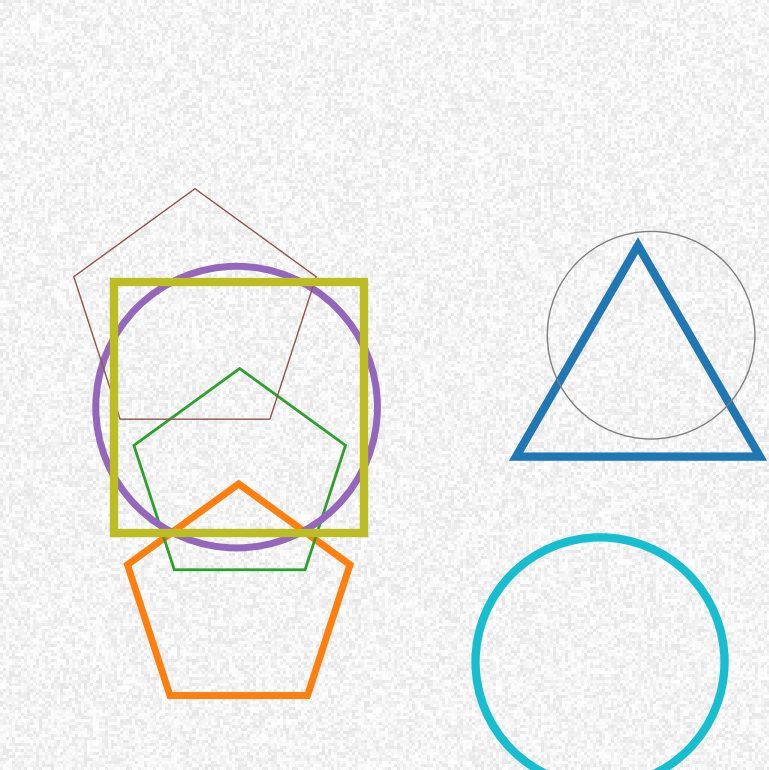[{"shape": "triangle", "thickness": 3, "radius": 0.91, "center": [0.829, 0.498]}, {"shape": "pentagon", "thickness": 2.5, "radius": 0.76, "center": [0.31, 0.22]}, {"shape": "pentagon", "thickness": 1, "radius": 0.72, "center": [0.311, 0.377]}, {"shape": "circle", "thickness": 2.5, "radius": 0.91, "center": [0.307, 0.471]}, {"shape": "pentagon", "thickness": 0.5, "radius": 0.83, "center": [0.253, 0.589]}, {"shape": "circle", "thickness": 0.5, "radius": 0.67, "center": [0.846, 0.565]}, {"shape": "square", "thickness": 3, "radius": 0.81, "center": [0.31, 0.471]}, {"shape": "circle", "thickness": 3, "radius": 0.81, "center": [0.779, 0.14]}]